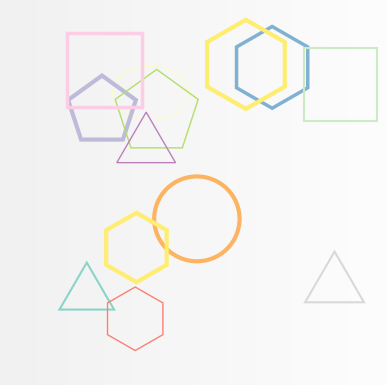[{"shape": "triangle", "thickness": 1.5, "radius": 0.41, "center": [0.224, 0.237]}, {"shape": "oval", "thickness": 0.5, "radius": 0.49, "center": [0.389, 0.759]}, {"shape": "pentagon", "thickness": 3, "radius": 0.46, "center": [0.263, 0.712]}, {"shape": "hexagon", "thickness": 1, "radius": 0.41, "center": [0.349, 0.172]}, {"shape": "hexagon", "thickness": 2.5, "radius": 0.53, "center": [0.702, 0.825]}, {"shape": "circle", "thickness": 3, "radius": 0.55, "center": [0.508, 0.432]}, {"shape": "pentagon", "thickness": 1, "radius": 0.56, "center": [0.404, 0.707]}, {"shape": "square", "thickness": 2.5, "radius": 0.48, "center": [0.27, 0.818]}, {"shape": "triangle", "thickness": 1.5, "radius": 0.44, "center": [0.863, 0.259]}, {"shape": "triangle", "thickness": 1, "radius": 0.44, "center": [0.377, 0.621]}, {"shape": "square", "thickness": 1.5, "radius": 0.48, "center": [0.879, 0.781]}, {"shape": "hexagon", "thickness": 3, "radius": 0.45, "center": [0.352, 0.357]}, {"shape": "hexagon", "thickness": 3, "radius": 0.58, "center": [0.635, 0.833]}]